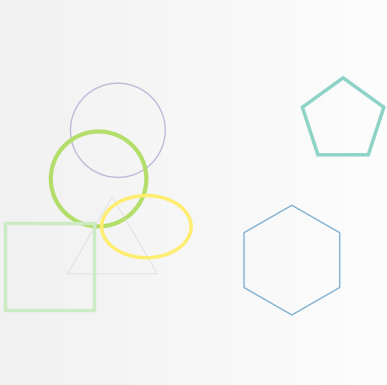[{"shape": "pentagon", "thickness": 2.5, "radius": 0.55, "center": [0.885, 0.687]}, {"shape": "circle", "thickness": 1, "radius": 0.61, "center": [0.304, 0.662]}, {"shape": "hexagon", "thickness": 1, "radius": 0.71, "center": [0.753, 0.324]}, {"shape": "circle", "thickness": 3, "radius": 0.62, "center": [0.254, 0.535]}, {"shape": "triangle", "thickness": 0.5, "radius": 0.67, "center": [0.29, 0.355]}, {"shape": "square", "thickness": 2.5, "radius": 0.57, "center": [0.128, 0.308]}, {"shape": "oval", "thickness": 2.5, "radius": 0.58, "center": [0.378, 0.411]}]